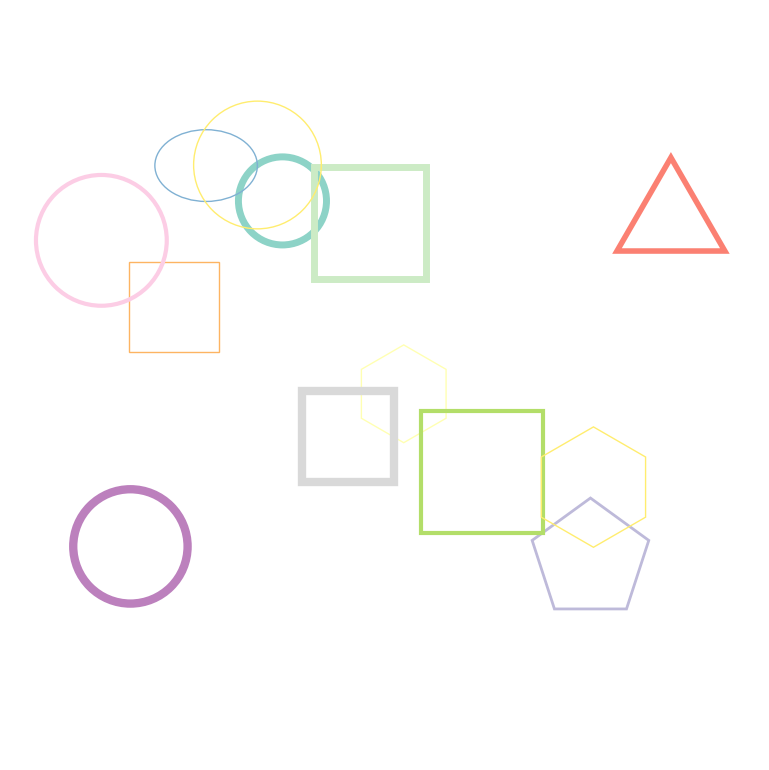[{"shape": "circle", "thickness": 2.5, "radius": 0.29, "center": [0.367, 0.739]}, {"shape": "hexagon", "thickness": 0.5, "radius": 0.32, "center": [0.524, 0.489]}, {"shape": "pentagon", "thickness": 1, "radius": 0.4, "center": [0.767, 0.274]}, {"shape": "triangle", "thickness": 2, "radius": 0.4, "center": [0.871, 0.714]}, {"shape": "oval", "thickness": 0.5, "radius": 0.33, "center": [0.268, 0.785]}, {"shape": "square", "thickness": 0.5, "radius": 0.29, "center": [0.226, 0.601]}, {"shape": "square", "thickness": 1.5, "radius": 0.4, "center": [0.626, 0.387]}, {"shape": "circle", "thickness": 1.5, "radius": 0.42, "center": [0.132, 0.688]}, {"shape": "square", "thickness": 3, "radius": 0.3, "center": [0.452, 0.433]}, {"shape": "circle", "thickness": 3, "radius": 0.37, "center": [0.169, 0.29]}, {"shape": "square", "thickness": 2.5, "radius": 0.36, "center": [0.481, 0.711]}, {"shape": "hexagon", "thickness": 0.5, "radius": 0.39, "center": [0.771, 0.367]}, {"shape": "circle", "thickness": 0.5, "radius": 0.41, "center": [0.334, 0.786]}]